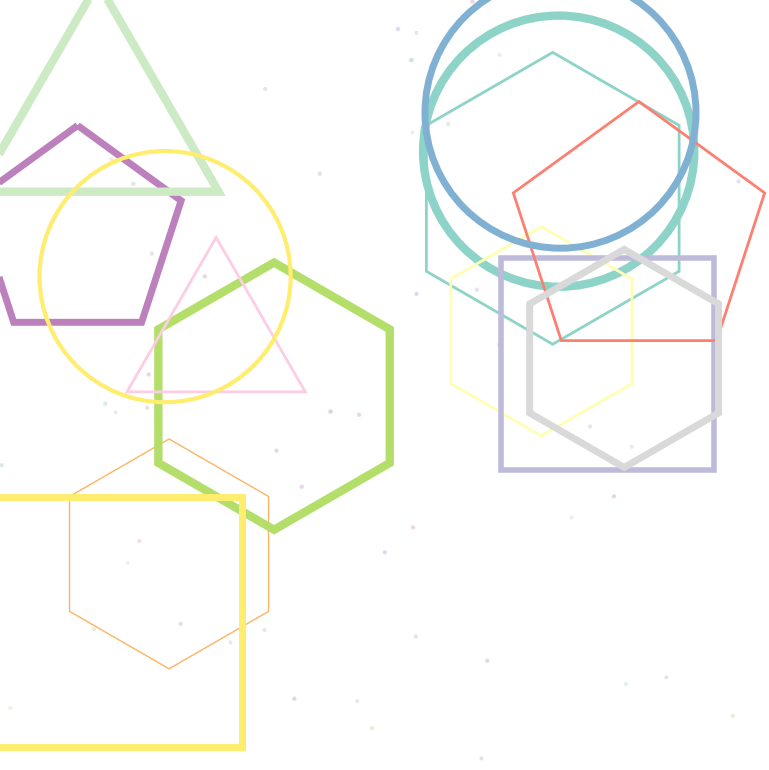[{"shape": "hexagon", "thickness": 1, "radius": 0.95, "center": [0.718, 0.742]}, {"shape": "circle", "thickness": 3, "radius": 0.88, "center": [0.726, 0.804]}, {"shape": "hexagon", "thickness": 1, "radius": 0.68, "center": [0.703, 0.57]}, {"shape": "square", "thickness": 2, "radius": 0.69, "center": [0.789, 0.527]}, {"shape": "pentagon", "thickness": 1, "radius": 0.86, "center": [0.83, 0.696]}, {"shape": "circle", "thickness": 2.5, "radius": 0.88, "center": [0.728, 0.854]}, {"shape": "hexagon", "thickness": 0.5, "radius": 0.75, "center": [0.22, 0.281]}, {"shape": "hexagon", "thickness": 3, "radius": 0.87, "center": [0.356, 0.486]}, {"shape": "triangle", "thickness": 1, "radius": 0.67, "center": [0.281, 0.558]}, {"shape": "hexagon", "thickness": 2.5, "radius": 0.71, "center": [0.811, 0.535]}, {"shape": "pentagon", "thickness": 2.5, "radius": 0.71, "center": [0.101, 0.696]}, {"shape": "triangle", "thickness": 3, "radius": 0.9, "center": [0.127, 0.841]}, {"shape": "square", "thickness": 2.5, "radius": 0.81, "center": [0.152, 0.192]}, {"shape": "circle", "thickness": 1.5, "radius": 0.82, "center": [0.214, 0.641]}]